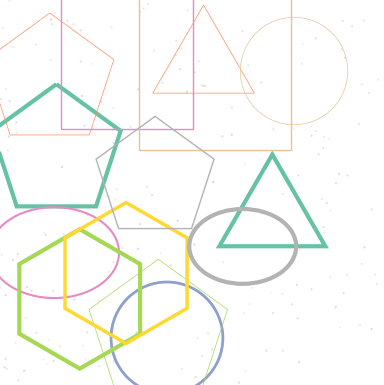[{"shape": "pentagon", "thickness": 3, "radius": 0.88, "center": [0.146, 0.606]}, {"shape": "triangle", "thickness": 3, "radius": 0.79, "center": [0.707, 0.44]}, {"shape": "pentagon", "thickness": 0.5, "radius": 0.88, "center": [0.129, 0.791]}, {"shape": "triangle", "thickness": 0.5, "radius": 0.76, "center": [0.529, 0.834]}, {"shape": "circle", "thickness": 2, "radius": 0.73, "center": [0.434, 0.122]}, {"shape": "oval", "thickness": 1.5, "radius": 0.84, "center": [0.141, 0.344]}, {"shape": "square", "thickness": 1, "radius": 0.86, "center": [0.331, 0.836]}, {"shape": "pentagon", "thickness": 0.5, "radius": 0.95, "center": [0.411, 0.138]}, {"shape": "hexagon", "thickness": 3, "radius": 0.91, "center": [0.207, 0.224]}, {"shape": "hexagon", "thickness": 2.5, "radius": 0.92, "center": [0.327, 0.291]}, {"shape": "square", "thickness": 1, "radius": 0.99, "center": [0.558, 0.808]}, {"shape": "circle", "thickness": 0.5, "radius": 0.7, "center": [0.764, 0.815]}, {"shape": "pentagon", "thickness": 1, "radius": 0.81, "center": [0.403, 0.537]}, {"shape": "oval", "thickness": 3, "radius": 0.69, "center": [0.63, 0.36]}]